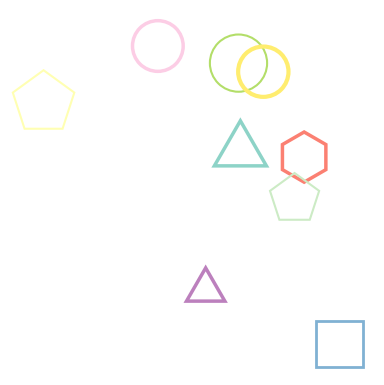[{"shape": "triangle", "thickness": 2.5, "radius": 0.39, "center": [0.624, 0.608]}, {"shape": "pentagon", "thickness": 1.5, "radius": 0.42, "center": [0.113, 0.734]}, {"shape": "hexagon", "thickness": 2.5, "radius": 0.33, "center": [0.79, 0.592]}, {"shape": "square", "thickness": 2, "radius": 0.3, "center": [0.882, 0.107]}, {"shape": "circle", "thickness": 1.5, "radius": 0.37, "center": [0.619, 0.836]}, {"shape": "circle", "thickness": 2.5, "radius": 0.33, "center": [0.41, 0.88]}, {"shape": "triangle", "thickness": 2.5, "radius": 0.29, "center": [0.534, 0.247]}, {"shape": "pentagon", "thickness": 1.5, "radius": 0.34, "center": [0.765, 0.483]}, {"shape": "circle", "thickness": 3, "radius": 0.33, "center": [0.684, 0.814]}]